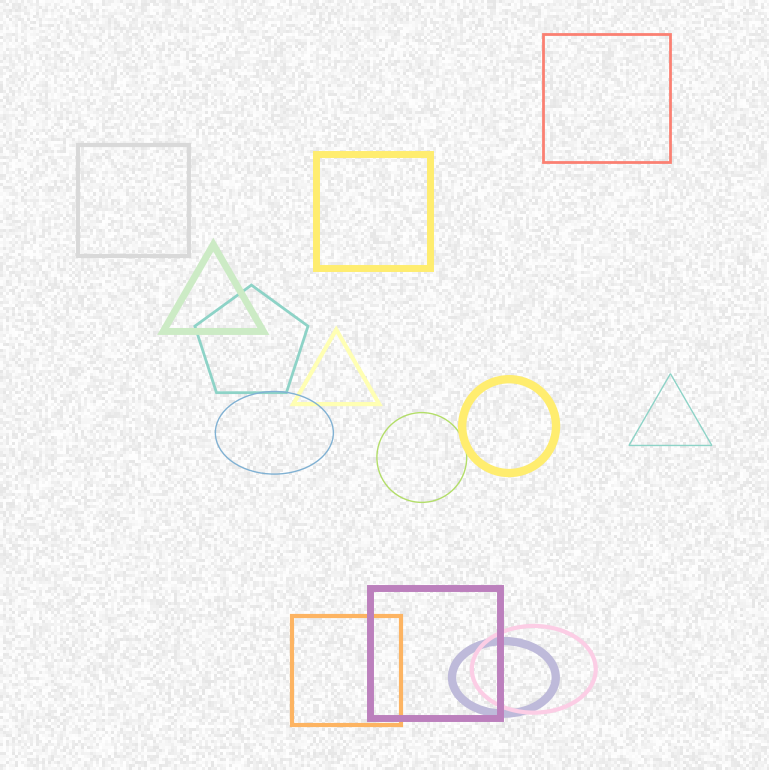[{"shape": "triangle", "thickness": 0.5, "radius": 0.31, "center": [0.871, 0.453]}, {"shape": "pentagon", "thickness": 1, "radius": 0.39, "center": [0.327, 0.553]}, {"shape": "triangle", "thickness": 1.5, "radius": 0.32, "center": [0.437, 0.507]}, {"shape": "oval", "thickness": 3, "radius": 0.34, "center": [0.654, 0.12]}, {"shape": "square", "thickness": 1, "radius": 0.41, "center": [0.788, 0.873]}, {"shape": "oval", "thickness": 0.5, "radius": 0.38, "center": [0.356, 0.438]}, {"shape": "square", "thickness": 1.5, "radius": 0.35, "center": [0.45, 0.129]}, {"shape": "circle", "thickness": 0.5, "radius": 0.29, "center": [0.548, 0.406]}, {"shape": "oval", "thickness": 1.5, "radius": 0.4, "center": [0.693, 0.131]}, {"shape": "square", "thickness": 1.5, "radius": 0.36, "center": [0.173, 0.74]}, {"shape": "square", "thickness": 2.5, "radius": 0.42, "center": [0.565, 0.152]}, {"shape": "triangle", "thickness": 2.5, "radius": 0.38, "center": [0.277, 0.607]}, {"shape": "circle", "thickness": 3, "radius": 0.3, "center": [0.661, 0.447]}, {"shape": "square", "thickness": 2.5, "radius": 0.37, "center": [0.485, 0.726]}]